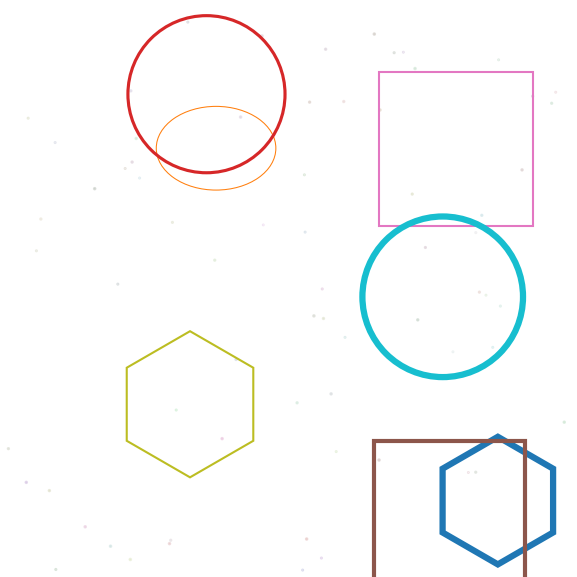[{"shape": "hexagon", "thickness": 3, "radius": 0.55, "center": [0.862, 0.132]}, {"shape": "oval", "thickness": 0.5, "radius": 0.52, "center": [0.374, 0.742]}, {"shape": "circle", "thickness": 1.5, "radius": 0.68, "center": [0.358, 0.836]}, {"shape": "square", "thickness": 2, "radius": 0.65, "center": [0.779, 0.106]}, {"shape": "square", "thickness": 1, "radius": 0.67, "center": [0.79, 0.742]}, {"shape": "hexagon", "thickness": 1, "radius": 0.63, "center": [0.329, 0.299]}, {"shape": "circle", "thickness": 3, "radius": 0.7, "center": [0.767, 0.485]}]